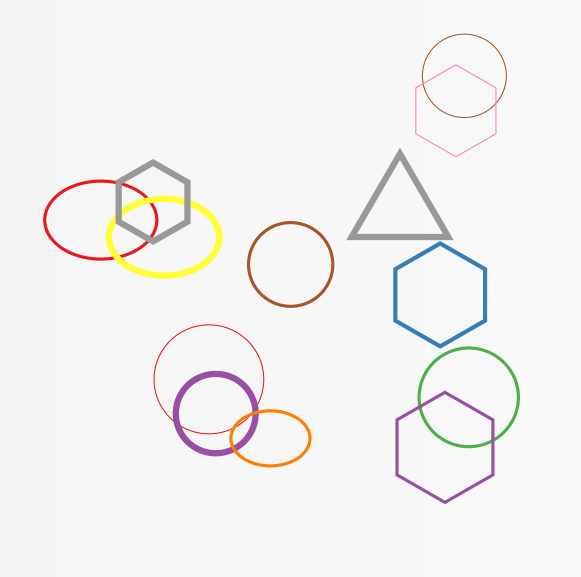[{"shape": "oval", "thickness": 1.5, "radius": 0.48, "center": [0.173, 0.618]}, {"shape": "circle", "thickness": 0.5, "radius": 0.47, "center": [0.359, 0.342]}, {"shape": "hexagon", "thickness": 2, "radius": 0.45, "center": [0.757, 0.488]}, {"shape": "circle", "thickness": 1.5, "radius": 0.43, "center": [0.806, 0.311]}, {"shape": "hexagon", "thickness": 1.5, "radius": 0.48, "center": [0.765, 0.224]}, {"shape": "circle", "thickness": 3, "radius": 0.34, "center": [0.371, 0.283]}, {"shape": "oval", "thickness": 1.5, "radius": 0.34, "center": [0.465, 0.24]}, {"shape": "oval", "thickness": 3, "radius": 0.47, "center": [0.282, 0.588]}, {"shape": "circle", "thickness": 0.5, "radius": 0.36, "center": [0.799, 0.868]}, {"shape": "circle", "thickness": 1.5, "radius": 0.36, "center": [0.5, 0.541]}, {"shape": "hexagon", "thickness": 0.5, "radius": 0.4, "center": [0.784, 0.807]}, {"shape": "triangle", "thickness": 3, "radius": 0.48, "center": [0.688, 0.637]}, {"shape": "hexagon", "thickness": 3, "radius": 0.34, "center": [0.263, 0.649]}]